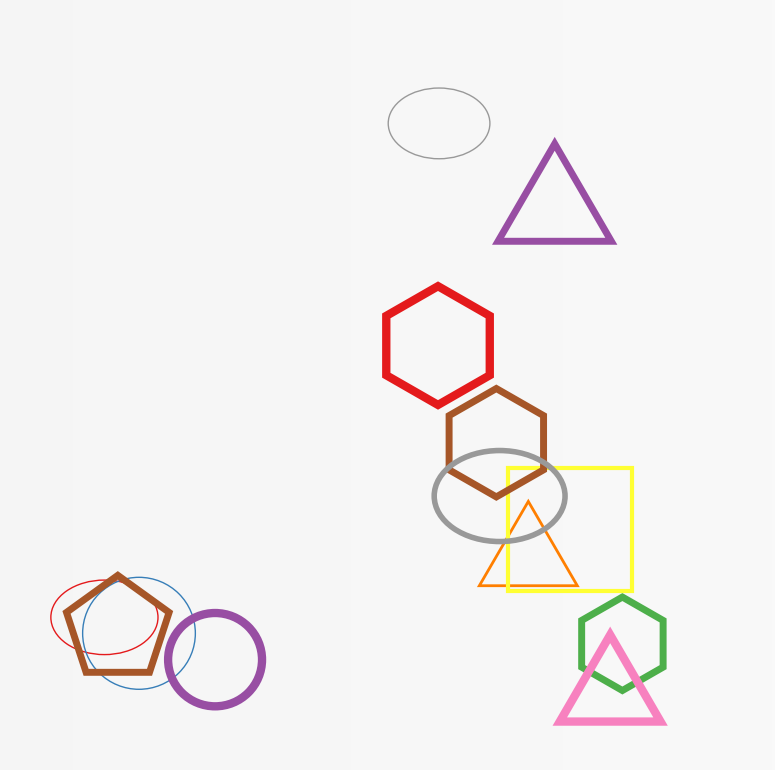[{"shape": "hexagon", "thickness": 3, "radius": 0.39, "center": [0.565, 0.551]}, {"shape": "oval", "thickness": 0.5, "radius": 0.35, "center": [0.135, 0.198]}, {"shape": "circle", "thickness": 0.5, "radius": 0.36, "center": [0.179, 0.178]}, {"shape": "hexagon", "thickness": 2.5, "radius": 0.3, "center": [0.803, 0.164]}, {"shape": "circle", "thickness": 3, "radius": 0.3, "center": [0.278, 0.143]}, {"shape": "triangle", "thickness": 2.5, "radius": 0.42, "center": [0.716, 0.729]}, {"shape": "triangle", "thickness": 1, "radius": 0.36, "center": [0.682, 0.276]}, {"shape": "square", "thickness": 1.5, "radius": 0.4, "center": [0.735, 0.312]}, {"shape": "pentagon", "thickness": 2.5, "radius": 0.35, "center": [0.152, 0.183]}, {"shape": "hexagon", "thickness": 2.5, "radius": 0.35, "center": [0.64, 0.425]}, {"shape": "triangle", "thickness": 3, "radius": 0.38, "center": [0.787, 0.1]}, {"shape": "oval", "thickness": 2, "radius": 0.42, "center": [0.645, 0.356]}, {"shape": "oval", "thickness": 0.5, "radius": 0.33, "center": [0.567, 0.84]}]